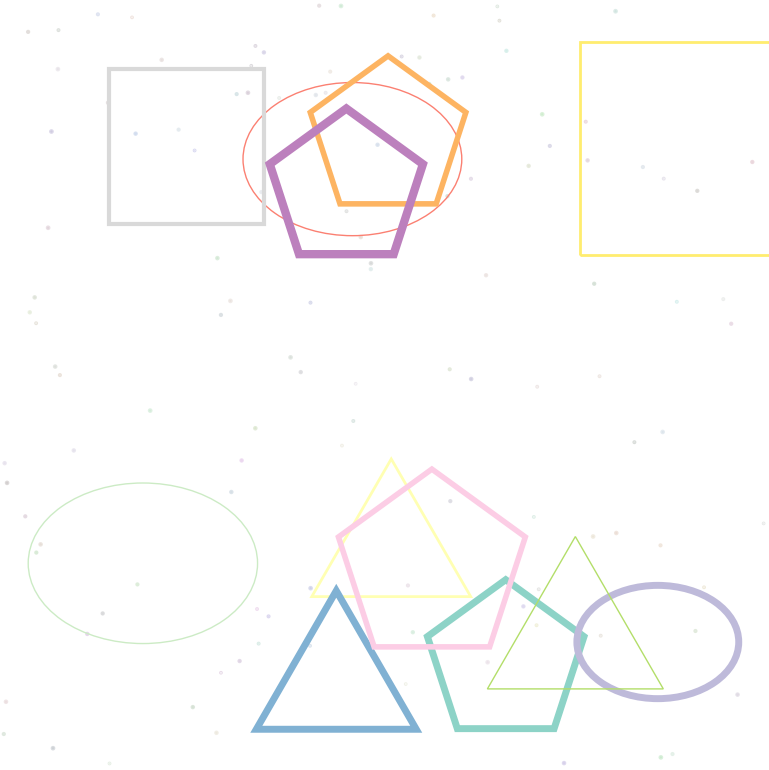[{"shape": "pentagon", "thickness": 2.5, "radius": 0.53, "center": [0.657, 0.14]}, {"shape": "triangle", "thickness": 1, "radius": 0.6, "center": [0.508, 0.285]}, {"shape": "oval", "thickness": 2.5, "radius": 0.53, "center": [0.854, 0.166]}, {"shape": "oval", "thickness": 0.5, "radius": 0.71, "center": [0.458, 0.793]}, {"shape": "triangle", "thickness": 2.5, "radius": 0.6, "center": [0.437, 0.113]}, {"shape": "pentagon", "thickness": 2, "radius": 0.53, "center": [0.504, 0.821]}, {"shape": "triangle", "thickness": 0.5, "radius": 0.66, "center": [0.747, 0.171]}, {"shape": "pentagon", "thickness": 2, "radius": 0.64, "center": [0.561, 0.263]}, {"shape": "square", "thickness": 1.5, "radius": 0.5, "center": [0.242, 0.81]}, {"shape": "pentagon", "thickness": 3, "radius": 0.52, "center": [0.45, 0.754]}, {"shape": "oval", "thickness": 0.5, "radius": 0.74, "center": [0.186, 0.268]}, {"shape": "square", "thickness": 1, "radius": 0.69, "center": [0.891, 0.807]}]